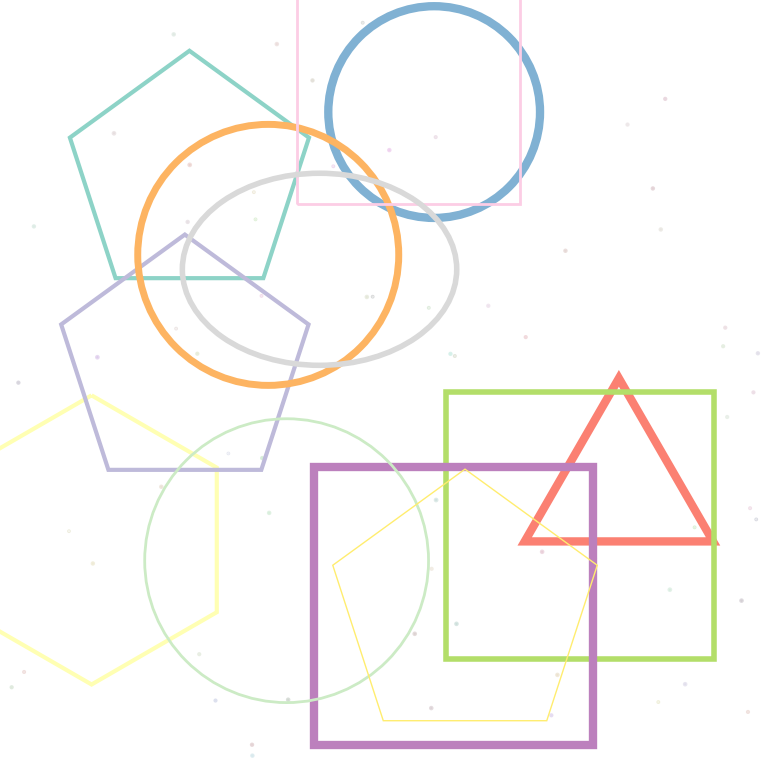[{"shape": "pentagon", "thickness": 1.5, "radius": 0.82, "center": [0.246, 0.771]}, {"shape": "hexagon", "thickness": 1.5, "radius": 0.94, "center": [0.119, 0.299]}, {"shape": "pentagon", "thickness": 1.5, "radius": 0.84, "center": [0.24, 0.526]}, {"shape": "triangle", "thickness": 3, "radius": 0.71, "center": [0.804, 0.367]}, {"shape": "circle", "thickness": 3, "radius": 0.69, "center": [0.564, 0.854]}, {"shape": "circle", "thickness": 2.5, "radius": 0.85, "center": [0.348, 0.669]}, {"shape": "square", "thickness": 2, "radius": 0.87, "center": [0.753, 0.317]}, {"shape": "square", "thickness": 1, "radius": 0.72, "center": [0.53, 0.88]}, {"shape": "oval", "thickness": 2, "radius": 0.89, "center": [0.415, 0.65]}, {"shape": "square", "thickness": 3, "radius": 0.9, "center": [0.589, 0.213]}, {"shape": "circle", "thickness": 1, "radius": 0.92, "center": [0.372, 0.272]}, {"shape": "pentagon", "thickness": 0.5, "radius": 0.9, "center": [0.604, 0.21]}]